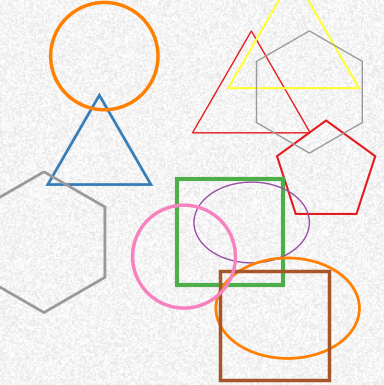[{"shape": "triangle", "thickness": 1, "radius": 0.88, "center": [0.653, 0.743]}, {"shape": "pentagon", "thickness": 1.5, "radius": 0.67, "center": [0.847, 0.553]}, {"shape": "triangle", "thickness": 2, "radius": 0.77, "center": [0.258, 0.598]}, {"shape": "square", "thickness": 3, "radius": 0.69, "center": [0.598, 0.398]}, {"shape": "oval", "thickness": 1, "radius": 0.75, "center": [0.654, 0.422]}, {"shape": "circle", "thickness": 2.5, "radius": 0.7, "center": [0.271, 0.854]}, {"shape": "oval", "thickness": 2, "radius": 0.93, "center": [0.747, 0.199]}, {"shape": "triangle", "thickness": 1.5, "radius": 0.98, "center": [0.763, 0.869]}, {"shape": "square", "thickness": 2.5, "radius": 0.71, "center": [0.712, 0.153]}, {"shape": "circle", "thickness": 2.5, "radius": 0.67, "center": [0.478, 0.333]}, {"shape": "hexagon", "thickness": 1, "radius": 0.79, "center": [0.804, 0.761]}, {"shape": "hexagon", "thickness": 2, "radius": 0.91, "center": [0.114, 0.371]}]